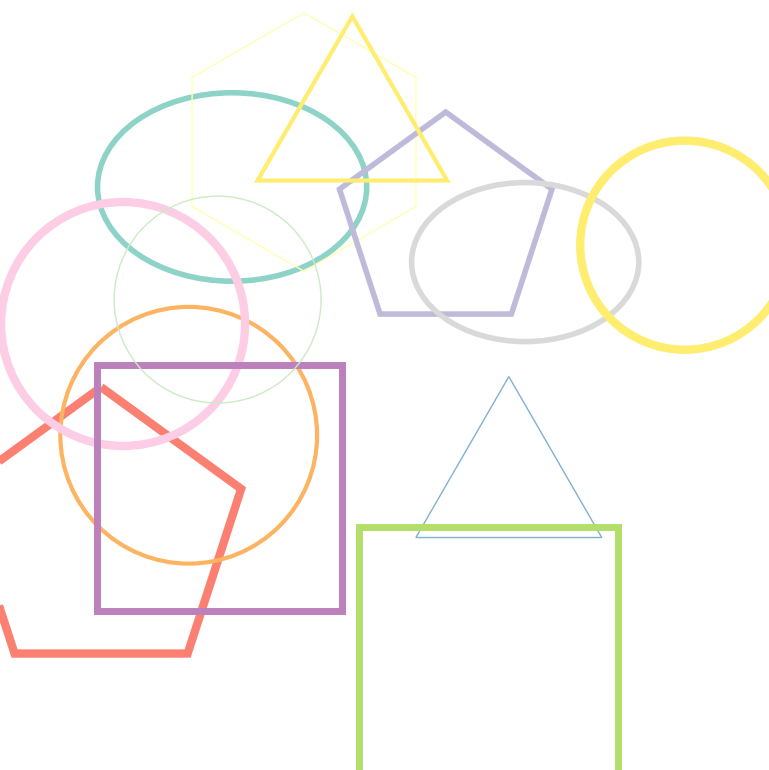[{"shape": "oval", "thickness": 2, "radius": 0.87, "center": [0.301, 0.757]}, {"shape": "hexagon", "thickness": 0.5, "radius": 0.84, "center": [0.395, 0.816]}, {"shape": "pentagon", "thickness": 2, "radius": 0.73, "center": [0.579, 0.709]}, {"shape": "pentagon", "thickness": 3, "radius": 0.96, "center": [0.131, 0.306]}, {"shape": "triangle", "thickness": 0.5, "radius": 0.7, "center": [0.661, 0.372]}, {"shape": "circle", "thickness": 1.5, "radius": 0.83, "center": [0.245, 0.435]}, {"shape": "square", "thickness": 2.5, "radius": 0.84, "center": [0.635, 0.147]}, {"shape": "circle", "thickness": 3, "radius": 0.79, "center": [0.16, 0.579]}, {"shape": "oval", "thickness": 2, "radius": 0.74, "center": [0.682, 0.66]}, {"shape": "square", "thickness": 2.5, "radius": 0.8, "center": [0.285, 0.366]}, {"shape": "circle", "thickness": 0.5, "radius": 0.67, "center": [0.283, 0.611]}, {"shape": "triangle", "thickness": 1.5, "radius": 0.71, "center": [0.458, 0.837]}, {"shape": "circle", "thickness": 3, "radius": 0.68, "center": [0.889, 0.682]}]